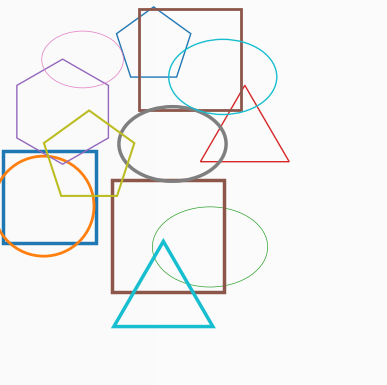[{"shape": "pentagon", "thickness": 1, "radius": 0.5, "center": [0.397, 0.881]}, {"shape": "square", "thickness": 2.5, "radius": 0.6, "center": [0.127, 0.488]}, {"shape": "circle", "thickness": 2, "radius": 0.65, "center": [0.113, 0.465]}, {"shape": "oval", "thickness": 0.5, "radius": 0.74, "center": [0.542, 0.359]}, {"shape": "triangle", "thickness": 1, "radius": 0.66, "center": [0.632, 0.646]}, {"shape": "hexagon", "thickness": 1, "radius": 0.68, "center": [0.162, 0.71]}, {"shape": "square", "thickness": 2.5, "radius": 0.73, "center": [0.434, 0.388]}, {"shape": "square", "thickness": 2, "radius": 0.66, "center": [0.491, 0.846]}, {"shape": "oval", "thickness": 0.5, "radius": 0.53, "center": [0.213, 0.846]}, {"shape": "oval", "thickness": 2.5, "radius": 0.69, "center": [0.445, 0.626]}, {"shape": "pentagon", "thickness": 1.5, "radius": 0.61, "center": [0.23, 0.59]}, {"shape": "oval", "thickness": 1, "radius": 0.7, "center": [0.575, 0.8]}, {"shape": "triangle", "thickness": 2.5, "radius": 0.74, "center": [0.422, 0.226]}]